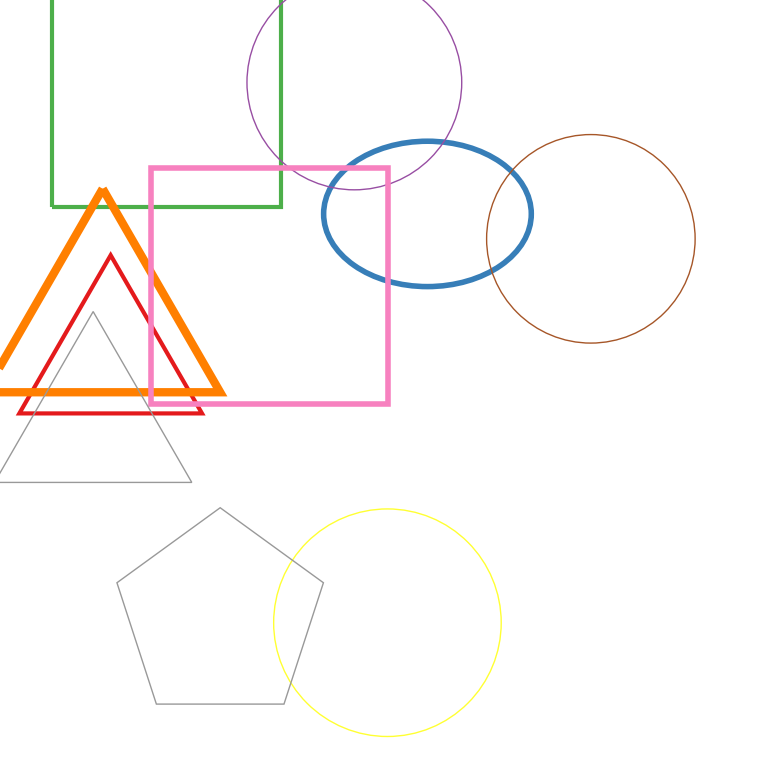[{"shape": "triangle", "thickness": 1.5, "radius": 0.68, "center": [0.144, 0.532]}, {"shape": "oval", "thickness": 2, "radius": 0.67, "center": [0.555, 0.722]}, {"shape": "square", "thickness": 1.5, "radius": 0.74, "center": [0.216, 0.879]}, {"shape": "circle", "thickness": 0.5, "radius": 0.7, "center": [0.46, 0.893]}, {"shape": "triangle", "thickness": 3, "radius": 0.88, "center": [0.133, 0.579]}, {"shape": "circle", "thickness": 0.5, "radius": 0.74, "center": [0.503, 0.191]}, {"shape": "circle", "thickness": 0.5, "radius": 0.68, "center": [0.767, 0.69]}, {"shape": "square", "thickness": 2, "radius": 0.77, "center": [0.35, 0.628]}, {"shape": "triangle", "thickness": 0.5, "radius": 0.74, "center": [0.121, 0.447]}, {"shape": "pentagon", "thickness": 0.5, "radius": 0.7, "center": [0.286, 0.2]}]